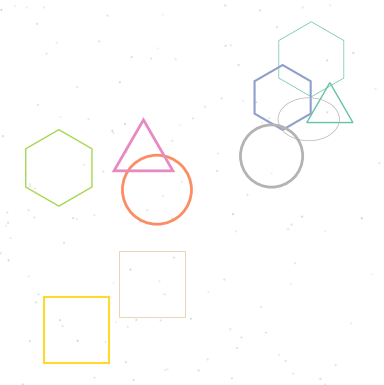[{"shape": "hexagon", "thickness": 0.5, "radius": 0.49, "center": [0.809, 0.846]}, {"shape": "triangle", "thickness": 1, "radius": 0.35, "center": [0.857, 0.716]}, {"shape": "circle", "thickness": 2, "radius": 0.45, "center": [0.408, 0.507]}, {"shape": "hexagon", "thickness": 1.5, "radius": 0.42, "center": [0.734, 0.747]}, {"shape": "triangle", "thickness": 2, "radius": 0.44, "center": [0.373, 0.6]}, {"shape": "hexagon", "thickness": 1, "radius": 0.5, "center": [0.153, 0.564]}, {"shape": "square", "thickness": 1.5, "radius": 0.42, "center": [0.2, 0.143]}, {"shape": "square", "thickness": 0.5, "radius": 0.43, "center": [0.396, 0.263]}, {"shape": "circle", "thickness": 2, "radius": 0.4, "center": [0.705, 0.595]}, {"shape": "oval", "thickness": 0.5, "radius": 0.4, "center": [0.802, 0.69]}]